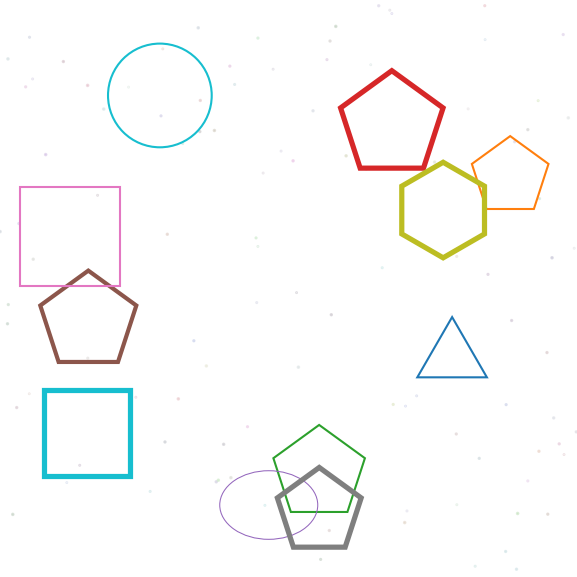[{"shape": "triangle", "thickness": 1, "radius": 0.35, "center": [0.783, 0.381]}, {"shape": "pentagon", "thickness": 1, "radius": 0.35, "center": [0.883, 0.694]}, {"shape": "pentagon", "thickness": 1, "radius": 0.42, "center": [0.553, 0.18]}, {"shape": "pentagon", "thickness": 2.5, "radius": 0.47, "center": [0.678, 0.783]}, {"shape": "oval", "thickness": 0.5, "radius": 0.42, "center": [0.465, 0.125]}, {"shape": "pentagon", "thickness": 2, "radius": 0.44, "center": [0.153, 0.443]}, {"shape": "square", "thickness": 1, "radius": 0.43, "center": [0.122, 0.59]}, {"shape": "pentagon", "thickness": 2.5, "radius": 0.38, "center": [0.553, 0.113]}, {"shape": "hexagon", "thickness": 2.5, "radius": 0.41, "center": [0.767, 0.635]}, {"shape": "circle", "thickness": 1, "radius": 0.45, "center": [0.277, 0.834]}, {"shape": "square", "thickness": 2.5, "radius": 0.37, "center": [0.151, 0.249]}]